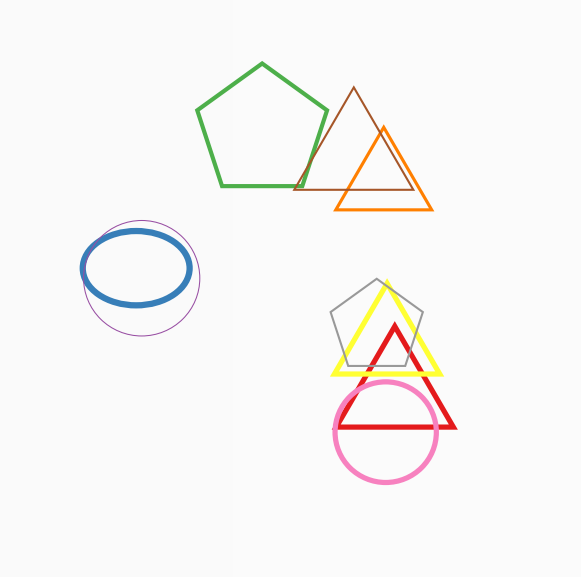[{"shape": "triangle", "thickness": 2.5, "radius": 0.58, "center": [0.679, 0.318]}, {"shape": "oval", "thickness": 3, "radius": 0.46, "center": [0.234, 0.535]}, {"shape": "pentagon", "thickness": 2, "radius": 0.59, "center": [0.451, 0.772]}, {"shape": "circle", "thickness": 0.5, "radius": 0.5, "center": [0.244, 0.517]}, {"shape": "triangle", "thickness": 1.5, "radius": 0.48, "center": [0.66, 0.683]}, {"shape": "triangle", "thickness": 2.5, "radius": 0.52, "center": [0.666, 0.404]}, {"shape": "triangle", "thickness": 1, "radius": 0.59, "center": [0.609, 0.73]}, {"shape": "circle", "thickness": 2.5, "radius": 0.44, "center": [0.664, 0.251]}, {"shape": "pentagon", "thickness": 1, "radius": 0.42, "center": [0.648, 0.433]}]